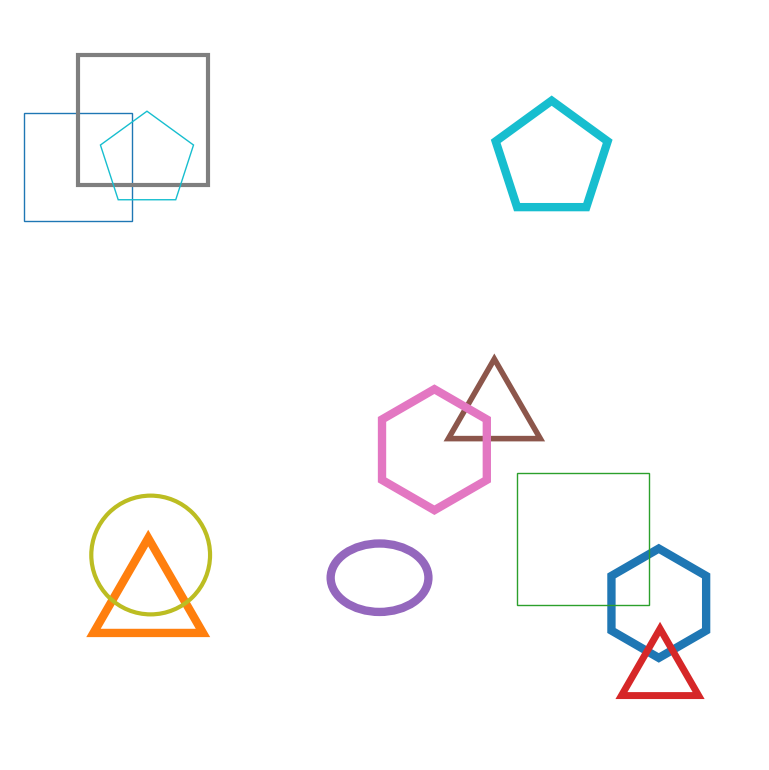[{"shape": "square", "thickness": 0.5, "radius": 0.35, "center": [0.101, 0.784]}, {"shape": "hexagon", "thickness": 3, "radius": 0.36, "center": [0.856, 0.217]}, {"shape": "triangle", "thickness": 3, "radius": 0.41, "center": [0.193, 0.219]}, {"shape": "square", "thickness": 0.5, "radius": 0.43, "center": [0.757, 0.3]}, {"shape": "triangle", "thickness": 2.5, "radius": 0.29, "center": [0.857, 0.126]}, {"shape": "oval", "thickness": 3, "radius": 0.32, "center": [0.493, 0.25]}, {"shape": "triangle", "thickness": 2, "radius": 0.34, "center": [0.642, 0.465]}, {"shape": "hexagon", "thickness": 3, "radius": 0.39, "center": [0.564, 0.416]}, {"shape": "square", "thickness": 1.5, "radius": 0.42, "center": [0.186, 0.844]}, {"shape": "circle", "thickness": 1.5, "radius": 0.39, "center": [0.196, 0.279]}, {"shape": "pentagon", "thickness": 0.5, "radius": 0.32, "center": [0.191, 0.792]}, {"shape": "pentagon", "thickness": 3, "radius": 0.38, "center": [0.716, 0.793]}]